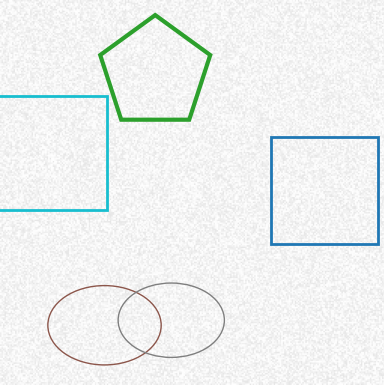[{"shape": "square", "thickness": 2, "radius": 0.69, "center": [0.842, 0.505]}, {"shape": "pentagon", "thickness": 3, "radius": 0.75, "center": [0.403, 0.811]}, {"shape": "oval", "thickness": 1, "radius": 0.74, "center": [0.271, 0.155]}, {"shape": "oval", "thickness": 1, "radius": 0.69, "center": [0.445, 0.168]}, {"shape": "square", "thickness": 2, "radius": 0.74, "center": [0.129, 0.602]}]